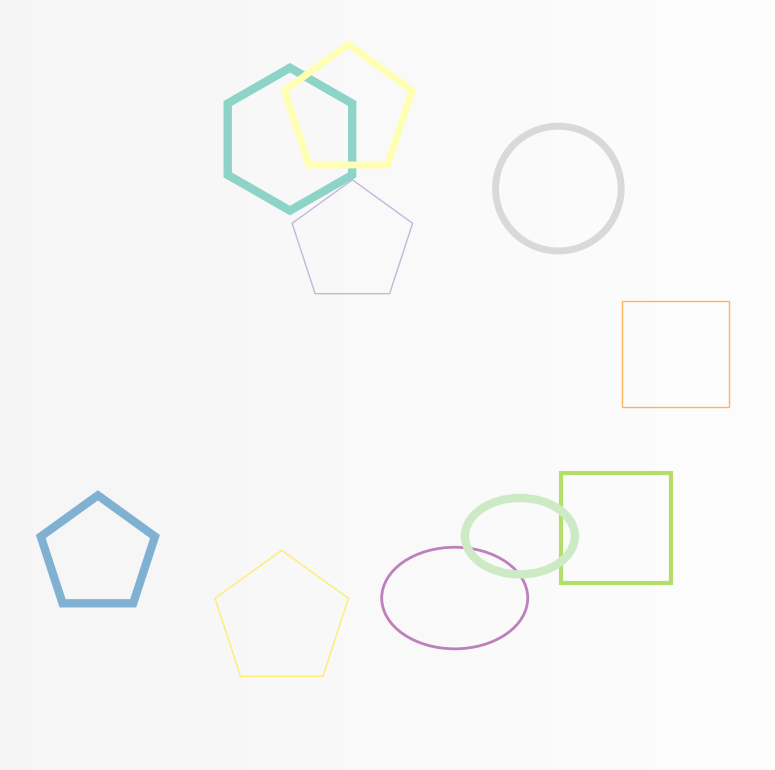[{"shape": "hexagon", "thickness": 3, "radius": 0.46, "center": [0.374, 0.819]}, {"shape": "pentagon", "thickness": 2.5, "radius": 0.43, "center": [0.449, 0.856]}, {"shape": "pentagon", "thickness": 0.5, "radius": 0.41, "center": [0.455, 0.685]}, {"shape": "pentagon", "thickness": 3, "radius": 0.39, "center": [0.126, 0.279]}, {"shape": "square", "thickness": 0.5, "radius": 0.35, "center": [0.872, 0.541]}, {"shape": "square", "thickness": 1.5, "radius": 0.36, "center": [0.795, 0.314]}, {"shape": "circle", "thickness": 2.5, "radius": 0.41, "center": [0.72, 0.755]}, {"shape": "oval", "thickness": 1, "radius": 0.47, "center": [0.587, 0.223]}, {"shape": "oval", "thickness": 3, "radius": 0.35, "center": [0.671, 0.304]}, {"shape": "pentagon", "thickness": 0.5, "radius": 0.45, "center": [0.364, 0.195]}]